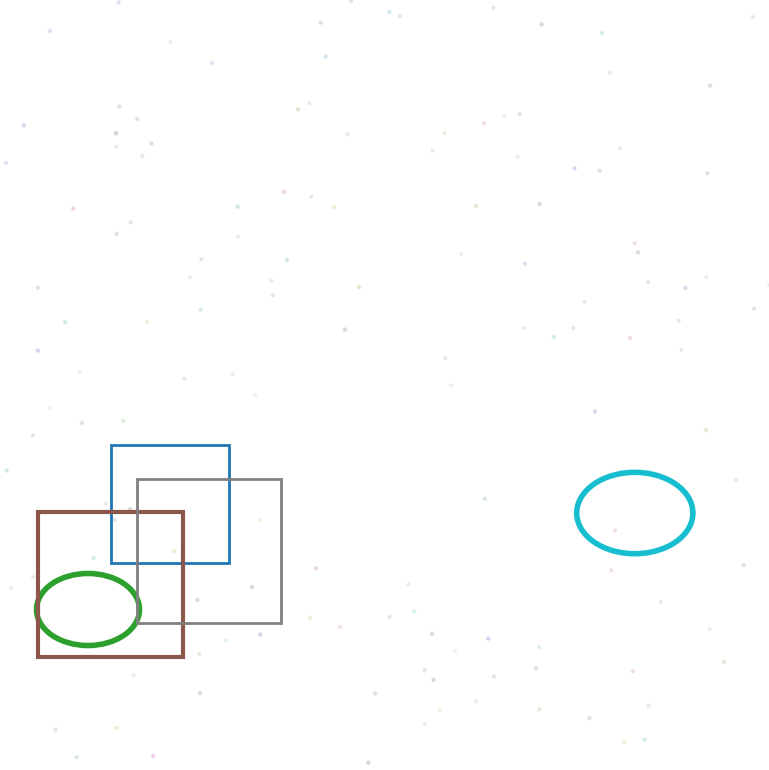[{"shape": "square", "thickness": 1, "radius": 0.38, "center": [0.221, 0.346]}, {"shape": "oval", "thickness": 2, "radius": 0.33, "center": [0.114, 0.208]}, {"shape": "square", "thickness": 1.5, "radius": 0.47, "center": [0.143, 0.241]}, {"shape": "square", "thickness": 1, "radius": 0.47, "center": [0.271, 0.285]}, {"shape": "oval", "thickness": 2, "radius": 0.38, "center": [0.824, 0.334]}]